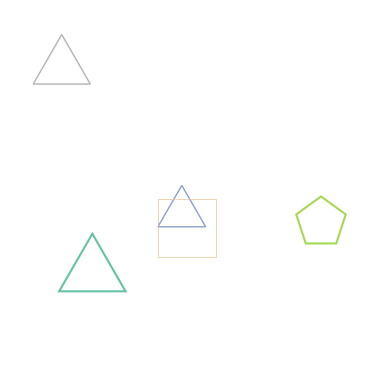[{"shape": "triangle", "thickness": 1.5, "radius": 0.5, "center": [0.24, 0.293]}, {"shape": "triangle", "thickness": 1, "radius": 0.36, "center": [0.472, 0.447]}, {"shape": "pentagon", "thickness": 1.5, "radius": 0.34, "center": [0.834, 0.422]}, {"shape": "square", "thickness": 0.5, "radius": 0.38, "center": [0.485, 0.407]}, {"shape": "triangle", "thickness": 1, "radius": 0.43, "center": [0.16, 0.825]}]